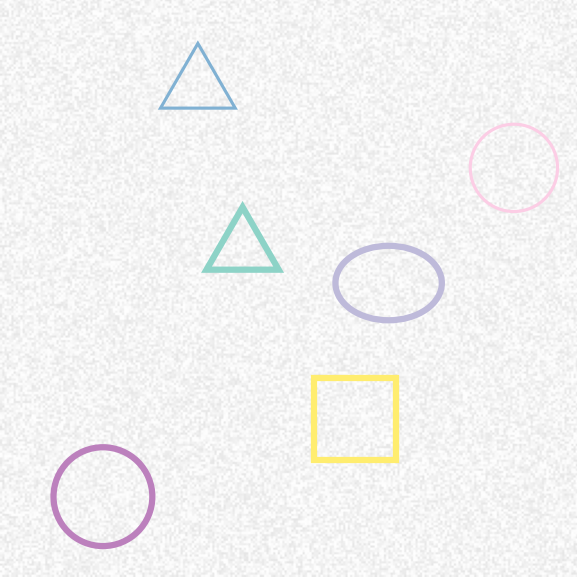[{"shape": "triangle", "thickness": 3, "radius": 0.36, "center": [0.42, 0.568]}, {"shape": "oval", "thickness": 3, "radius": 0.46, "center": [0.673, 0.509]}, {"shape": "triangle", "thickness": 1.5, "radius": 0.37, "center": [0.343, 0.849]}, {"shape": "circle", "thickness": 1.5, "radius": 0.38, "center": [0.89, 0.708]}, {"shape": "circle", "thickness": 3, "radius": 0.43, "center": [0.178, 0.139]}, {"shape": "square", "thickness": 3, "radius": 0.35, "center": [0.615, 0.273]}]